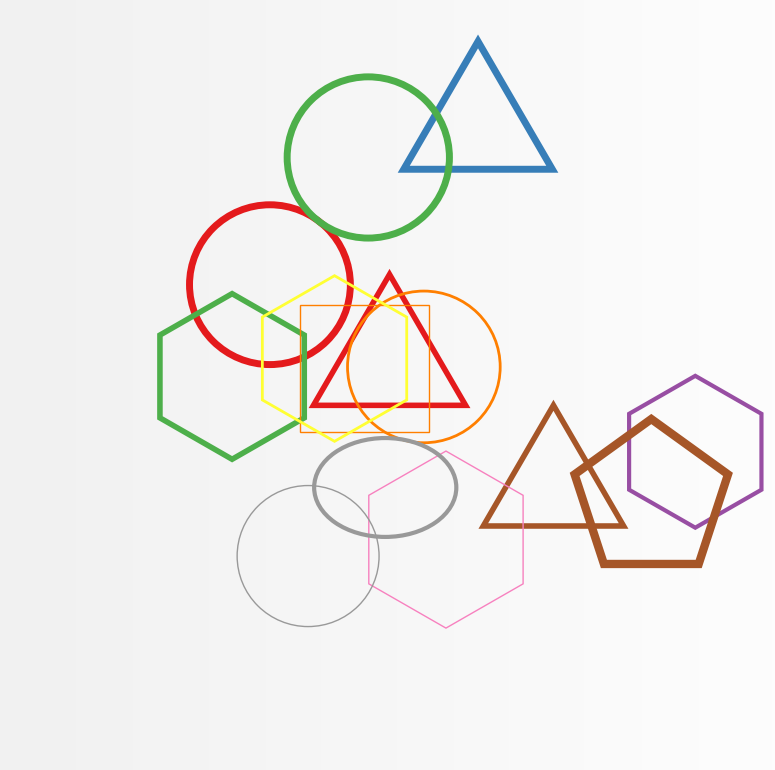[{"shape": "circle", "thickness": 2.5, "radius": 0.52, "center": [0.348, 0.63]}, {"shape": "triangle", "thickness": 2, "radius": 0.57, "center": [0.503, 0.53]}, {"shape": "triangle", "thickness": 2.5, "radius": 0.55, "center": [0.617, 0.836]}, {"shape": "hexagon", "thickness": 2, "radius": 0.54, "center": [0.299, 0.511]}, {"shape": "circle", "thickness": 2.5, "radius": 0.52, "center": [0.475, 0.796]}, {"shape": "hexagon", "thickness": 1.5, "radius": 0.49, "center": [0.897, 0.413]}, {"shape": "square", "thickness": 0.5, "radius": 0.41, "center": [0.47, 0.521]}, {"shape": "circle", "thickness": 1, "radius": 0.49, "center": [0.547, 0.523]}, {"shape": "hexagon", "thickness": 1, "radius": 0.54, "center": [0.432, 0.534]}, {"shape": "triangle", "thickness": 2, "radius": 0.52, "center": [0.714, 0.369]}, {"shape": "pentagon", "thickness": 3, "radius": 0.52, "center": [0.84, 0.352]}, {"shape": "hexagon", "thickness": 0.5, "radius": 0.57, "center": [0.575, 0.299]}, {"shape": "oval", "thickness": 1.5, "radius": 0.46, "center": [0.497, 0.367]}, {"shape": "circle", "thickness": 0.5, "radius": 0.46, "center": [0.398, 0.278]}]